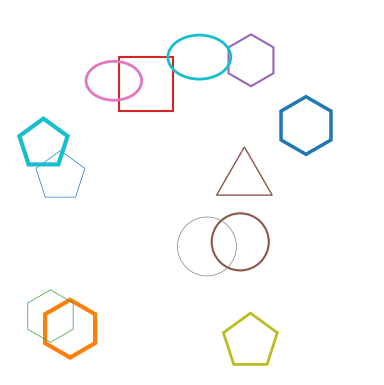[{"shape": "hexagon", "thickness": 2.5, "radius": 0.37, "center": [0.795, 0.674]}, {"shape": "pentagon", "thickness": 0.5, "radius": 0.33, "center": [0.157, 0.542]}, {"shape": "hexagon", "thickness": 3, "radius": 0.38, "center": [0.182, 0.146]}, {"shape": "hexagon", "thickness": 0.5, "radius": 0.34, "center": [0.131, 0.179]}, {"shape": "square", "thickness": 1.5, "radius": 0.35, "center": [0.38, 0.781]}, {"shape": "hexagon", "thickness": 1.5, "radius": 0.34, "center": [0.652, 0.843]}, {"shape": "circle", "thickness": 1.5, "radius": 0.37, "center": [0.624, 0.372]}, {"shape": "triangle", "thickness": 1, "radius": 0.42, "center": [0.635, 0.535]}, {"shape": "oval", "thickness": 2, "radius": 0.36, "center": [0.296, 0.79]}, {"shape": "circle", "thickness": 0.5, "radius": 0.38, "center": [0.538, 0.36]}, {"shape": "pentagon", "thickness": 2, "radius": 0.37, "center": [0.65, 0.113]}, {"shape": "oval", "thickness": 2, "radius": 0.41, "center": [0.518, 0.852]}, {"shape": "pentagon", "thickness": 3, "radius": 0.33, "center": [0.113, 0.626]}]